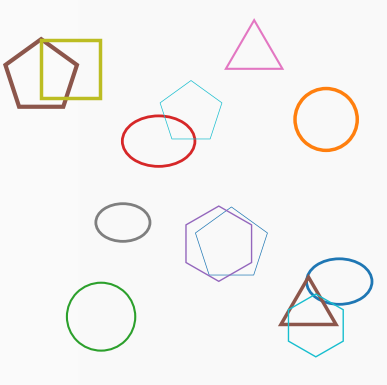[{"shape": "pentagon", "thickness": 0.5, "radius": 0.49, "center": [0.597, 0.365]}, {"shape": "oval", "thickness": 2, "radius": 0.42, "center": [0.876, 0.269]}, {"shape": "circle", "thickness": 2.5, "radius": 0.4, "center": [0.842, 0.69]}, {"shape": "circle", "thickness": 1.5, "radius": 0.44, "center": [0.261, 0.177]}, {"shape": "oval", "thickness": 2, "radius": 0.47, "center": [0.409, 0.633]}, {"shape": "hexagon", "thickness": 1, "radius": 0.49, "center": [0.565, 0.367]}, {"shape": "triangle", "thickness": 2.5, "radius": 0.41, "center": [0.796, 0.198]}, {"shape": "pentagon", "thickness": 3, "radius": 0.49, "center": [0.106, 0.801]}, {"shape": "triangle", "thickness": 1.5, "radius": 0.42, "center": [0.656, 0.863]}, {"shape": "oval", "thickness": 2, "radius": 0.35, "center": [0.317, 0.422]}, {"shape": "square", "thickness": 2.5, "radius": 0.38, "center": [0.181, 0.821]}, {"shape": "pentagon", "thickness": 0.5, "radius": 0.42, "center": [0.493, 0.707]}, {"shape": "hexagon", "thickness": 1, "radius": 0.41, "center": [0.815, 0.155]}]